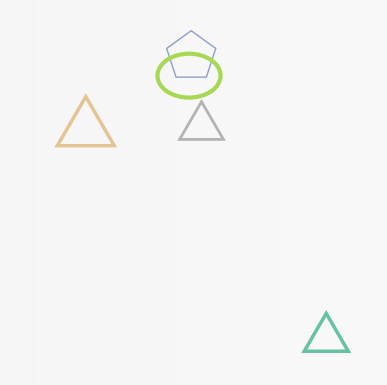[{"shape": "triangle", "thickness": 2.5, "radius": 0.33, "center": [0.842, 0.12]}, {"shape": "pentagon", "thickness": 1, "radius": 0.33, "center": [0.493, 0.854]}, {"shape": "oval", "thickness": 3, "radius": 0.41, "center": [0.488, 0.803]}, {"shape": "triangle", "thickness": 2.5, "radius": 0.42, "center": [0.221, 0.664]}, {"shape": "triangle", "thickness": 2, "radius": 0.33, "center": [0.52, 0.671]}]